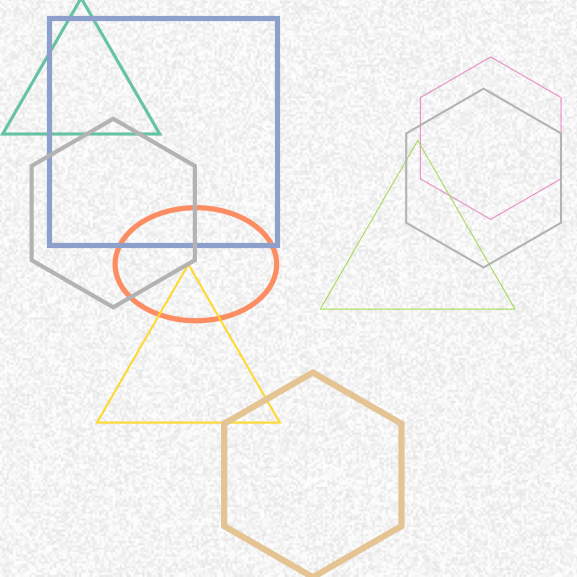[{"shape": "triangle", "thickness": 1.5, "radius": 0.78, "center": [0.141, 0.846]}, {"shape": "oval", "thickness": 2.5, "radius": 0.7, "center": [0.339, 0.542]}, {"shape": "square", "thickness": 2.5, "radius": 0.98, "center": [0.282, 0.771]}, {"shape": "hexagon", "thickness": 0.5, "radius": 0.7, "center": [0.85, 0.76]}, {"shape": "triangle", "thickness": 0.5, "radius": 0.97, "center": [0.723, 0.561]}, {"shape": "triangle", "thickness": 1, "radius": 0.91, "center": [0.326, 0.359]}, {"shape": "hexagon", "thickness": 3, "radius": 0.89, "center": [0.542, 0.177]}, {"shape": "hexagon", "thickness": 1, "radius": 0.77, "center": [0.837, 0.691]}, {"shape": "hexagon", "thickness": 2, "radius": 0.82, "center": [0.196, 0.63]}]